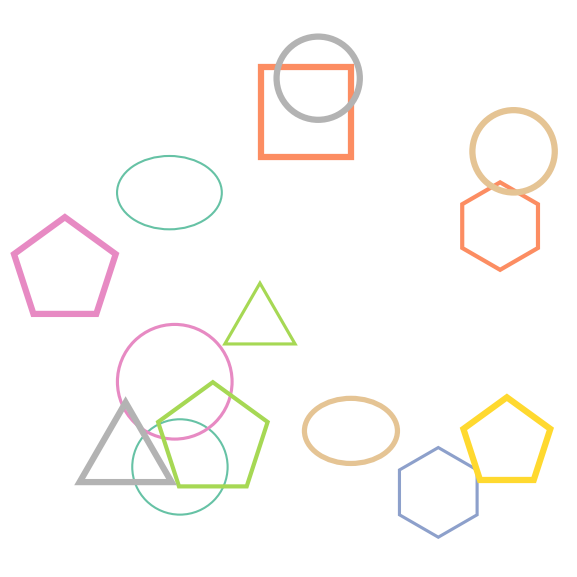[{"shape": "circle", "thickness": 1, "radius": 0.41, "center": [0.312, 0.191]}, {"shape": "oval", "thickness": 1, "radius": 0.45, "center": [0.293, 0.666]}, {"shape": "square", "thickness": 3, "radius": 0.39, "center": [0.53, 0.806]}, {"shape": "hexagon", "thickness": 2, "radius": 0.38, "center": [0.866, 0.608]}, {"shape": "hexagon", "thickness": 1.5, "radius": 0.39, "center": [0.759, 0.147]}, {"shape": "pentagon", "thickness": 3, "radius": 0.46, "center": [0.112, 0.53]}, {"shape": "circle", "thickness": 1.5, "radius": 0.5, "center": [0.303, 0.338]}, {"shape": "triangle", "thickness": 1.5, "radius": 0.35, "center": [0.45, 0.439]}, {"shape": "pentagon", "thickness": 2, "radius": 0.5, "center": [0.369, 0.238]}, {"shape": "pentagon", "thickness": 3, "radius": 0.4, "center": [0.878, 0.232]}, {"shape": "circle", "thickness": 3, "radius": 0.36, "center": [0.889, 0.737]}, {"shape": "oval", "thickness": 2.5, "radius": 0.4, "center": [0.608, 0.253]}, {"shape": "triangle", "thickness": 3, "radius": 0.46, "center": [0.217, 0.21]}, {"shape": "circle", "thickness": 3, "radius": 0.36, "center": [0.551, 0.864]}]